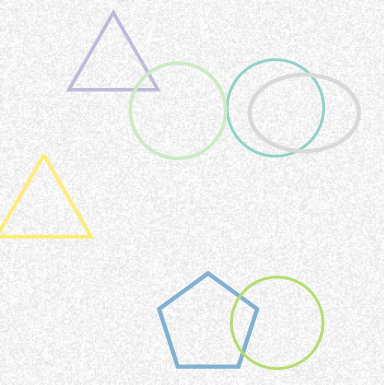[{"shape": "circle", "thickness": 2, "radius": 0.63, "center": [0.715, 0.72]}, {"shape": "triangle", "thickness": 2.5, "radius": 0.67, "center": [0.294, 0.834]}, {"shape": "pentagon", "thickness": 3, "radius": 0.67, "center": [0.541, 0.156]}, {"shape": "circle", "thickness": 2, "radius": 0.59, "center": [0.72, 0.161]}, {"shape": "oval", "thickness": 3, "radius": 0.71, "center": [0.79, 0.707]}, {"shape": "circle", "thickness": 2.5, "radius": 0.62, "center": [0.462, 0.712]}, {"shape": "triangle", "thickness": 2.5, "radius": 0.71, "center": [0.114, 0.456]}]